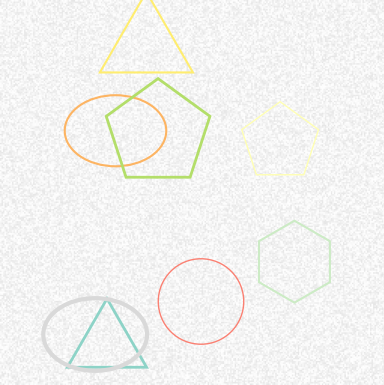[{"shape": "triangle", "thickness": 2, "radius": 0.59, "center": [0.278, 0.105]}, {"shape": "pentagon", "thickness": 1, "radius": 0.52, "center": [0.728, 0.631]}, {"shape": "circle", "thickness": 1, "radius": 0.55, "center": [0.522, 0.217]}, {"shape": "oval", "thickness": 1.5, "radius": 0.66, "center": [0.3, 0.66]}, {"shape": "pentagon", "thickness": 2, "radius": 0.71, "center": [0.411, 0.654]}, {"shape": "oval", "thickness": 3, "radius": 0.67, "center": [0.247, 0.131]}, {"shape": "hexagon", "thickness": 1.5, "radius": 0.53, "center": [0.765, 0.32]}, {"shape": "triangle", "thickness": 1.5, "radius": 0.7, "center": [0.38, 0.882]}]